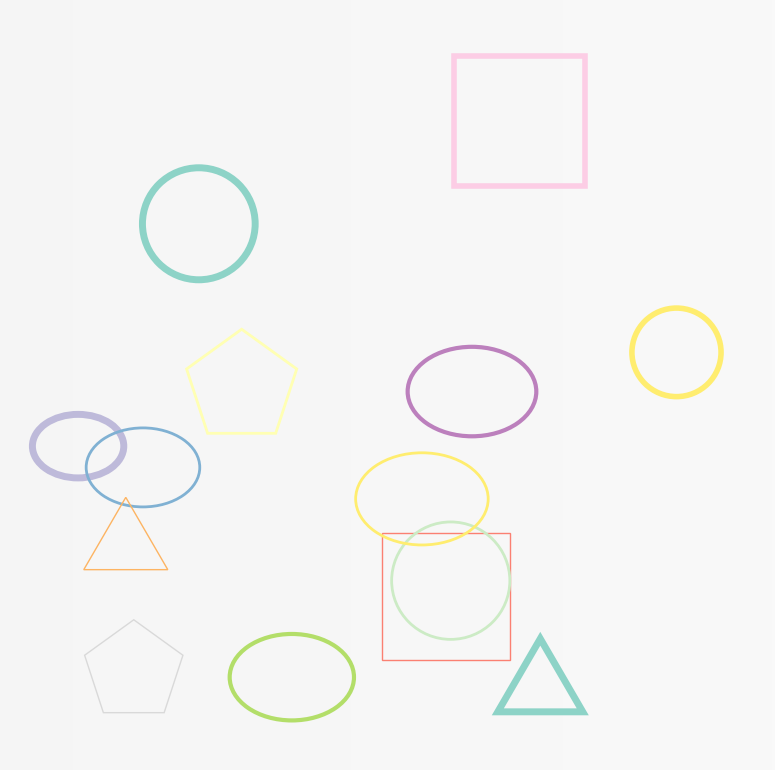[{"shape": "circle", "thickness": 2.5, "radius": 0.36, "center": [0.257, 0.709]}, {"shape": "triangle", "thickness": 2.5, "radius": 0.32, "center": [0.697, 0.107]}, {"shape": "pentagon", "thickness": 1, "radius": 0.37, "center": [0.312, 0.498]}, {"shape": "oval", "thickness": 2.5, "radius": 0.29, "center": [0.101, 0.421]}, {"shape": "square", "thickness": 0.5, "radius": 0.41, "center": [0.576, 0.225]}, {"shape": "oval", "thickness": 1, "radius": 0.37, "center": [0.184, 0.393]}, {"shape": "triangle", "thickness": 0.5, "radius": 0.31, "center": [0.162, 0.291]}, {"shape": "oval", "thickness": 1.5, "radius": 0.4, "center": [0.377, 0.121]}, {"shape": "square", "thickness": 2, "radius": 0.42, "center": [0.67, 0.843]}, {"shape": "pentagon", "thickness": 0.5, "radius": 0.33, "center": [0.173, 0.128]}, {"shape": "oval", "thickness": 1.5, "radius": 0.42, "center": [0.609, 0.491]}, {"shape": "circle", "thickness": 1, "radius": 0.38, "center": [0.582, 0.246]}, {"shape": "oval", "thickness": 1, "radius": 0.43, "center": [0.544, 0.352]}, {"shape": "circle", "thickness": 2, "radius": 0.29, "center": [0.873, 0.542]}]